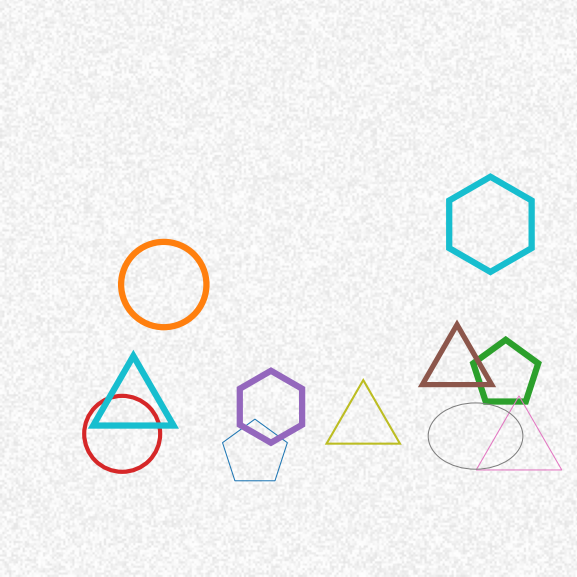[{"shape": "pentagon", "thickness": 0.5, "radius": 0.3, "center": [0.441, 0.214]}, {"shape": "circle", "thickness": 3, "radius": 0.37, "center": [0.284, 0.506]}, {"shape": "pentagon", "thickness": 3, "radius": 0.3, "center": [0.876, 0.352]}, {"shape": "circle", "thickness": 2, "radius": 0.33, "center": [0.212, 0.248]}, {"shape": "hexagon", "thickness": 3, "radius": 0.31, "center": [0.469, 0.295]}, {"shape": "triangle", "thickness": 2.5, "radius": 0.35, "center": [0.791, 0.368]}, {"shape": "triangle", "thickness": 0.5, "radius": 0.43, "center": [0.899, 0.228]}, {"shape": "oval", "thickness": 0.5, "radius": 0.41, "center": [0.823, 0.244]}, {"shape": "triangle", "thickness": 1, "radius": 0.37, "center": [0.629, 0.268]}, {"shape": "hexagon", "thickness": 3, "radius": 0.41, "center": [0.849, 0.611]}, {"shape": "triangle", "thickness": 3, "radius": 0.4, "center": [0.231, 0.302]}]